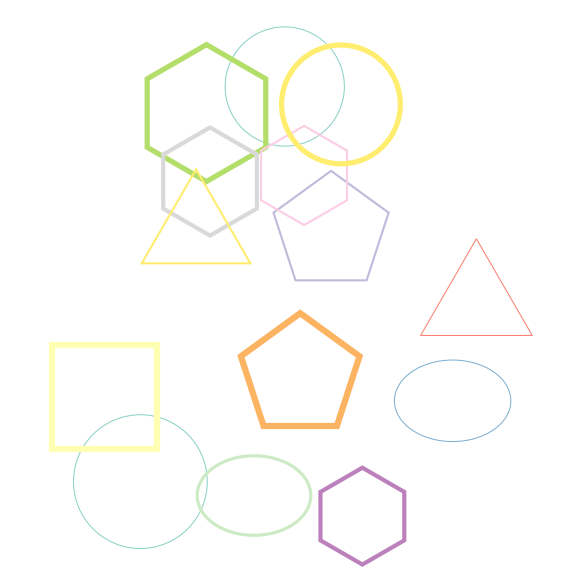[{"shape": "circle", "thickness": 0.5, "radius": 0.52, "center": [0.493, 0.849]}, {"shape": "circle", "thickness": 0.5, "radius": 0.58, "center": [0.243, 0.165]}, {"shape": "square", "thickness": 3, "radius": 0.45, "center": [0.181, 0.312]}, {"shape": "pentagon", "thickness": 1, "radius": 0.52, "center": [0.573, 0.598]}, {"shape": "triangle", "thickness": 0.5, "radius": 0.56, "center": [0.825, 0.474]}, {"shape": "oval", "thickness": 0.5, "radius": 0.5, "center": [0.784, 0.305]}, {"shape": "pentagon", "thickness": 3, "radius": 0.54, "center": [0.52, 0.349]}, {"shape": "hexagon", "thickness": 2.5, "radius": 0.59, "center": [0.358, 0.803]}, {"shape": "hexagon", "thickness": 1, "radius": 0.43, "center": [0.527, 0.695]}, {"shape": "hexagon", "thickness": 2, "radius": 0.47, "center": [0.364, 0.685]}, {"shape": "hexagon", "thickness": 2, "radius": 0.42, "center": [0.628, 0.105]}, {"shape": "oval", "thickness": 1.5, "radius": 0.49, "center": [0.44, 0.141]}, {"shape": "circle", "thickness": 2.5, "radius": 0.51, "center": [0.59, 0.818]}, {"shape": "triangle", "thickness": 1, "radius": 0.54, "center": [0.34, 0.597]}]